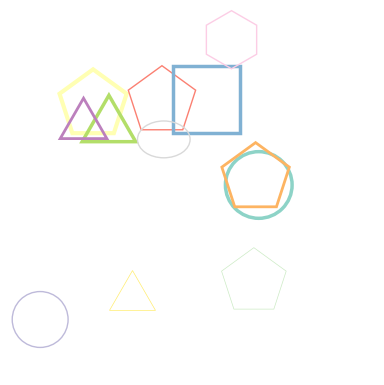[{"shape": "circle", "thickness": 2.5, "radius": 0.43, "center": [0.672, 0.52]}, {"shape": "pentagon", "thickness": 3, "radius": 0.46, "center": [0.242, 0.728]}, {"shape": "circle", "thickness": 1, "radius": 0.36, "center": [0.104, 0.17]}, {"shape": "pentagon", "thickness": 1, "radius": 0.46, "center": [0.421, 0.737]}, {"shape": "square", "thickness": 2.5, "radius": 0.43, "center": [0.536, 0.741]}, {"shape": "pentagon", "thickness": 2, "radius": 0.46, "center": [0.664, 0.537]}, {"shape": "triangle", "thickness": 2.5, "radius": 0.4, "center": [0.283, 0.672]}, {"shape": "hexagon", "thickness": 1, "radius": 0.38, "center": [0.601, 0.897]}, {"shape": "oval", "thickness": 1, "radius": 0.34, "center": [0.425, 0.638]}, {"shape": "triangle", "thickness": 2, "radius": 0.35, "center": [0.217, 0.675]}, {"shape": "pentagon", "thickness": 0.5, "radius": 0.44, "center": [0.659, 0.268]}, {"shape": "triangle", "thickness": 0.5, "radius": 0.34, "center": [0.344, 0.228]}]